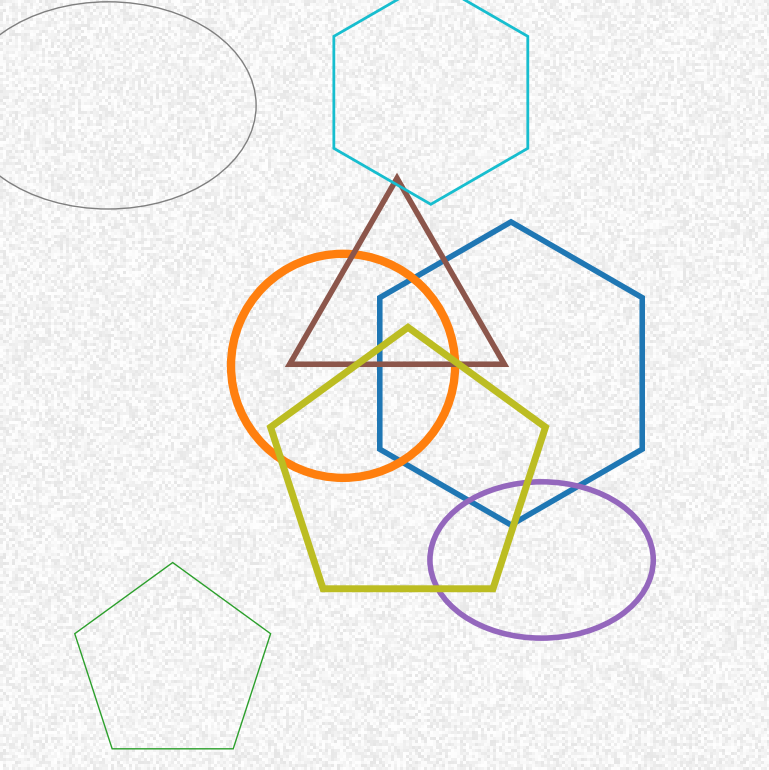[{"shape": "hexagon", "thickness": 2, "radius": 0.98, "center": [0.664, 0.515]}, {"shape": "circle", "thickness": 3, "radius": 0.73, "center": [0.446, 0.525]}, {"shape": "pentagon", "thickness": 0.5, "radius": 0.67, "center": [0.224, 0.136]}, {"shape": "oval", "thickness": 2, "radius": 0.73, "center": [0.703, 0.273]}, {"shape": "triangle", "thickness": 2, "radius": 0.81, "center": [0.516, 0.607]}, {"shape": "oval", "thickness": 0.5, "radius": 0.96, "center": [0.14, 0.863]}, {"shape": "pentagon", "thickness": 2.5, "radius": 0.94, "center": [0.53, 0.387]}, {"shape": "hexagon", "thickness": 1, "radius": 0.73, "center": [0.56, 0.88]}]